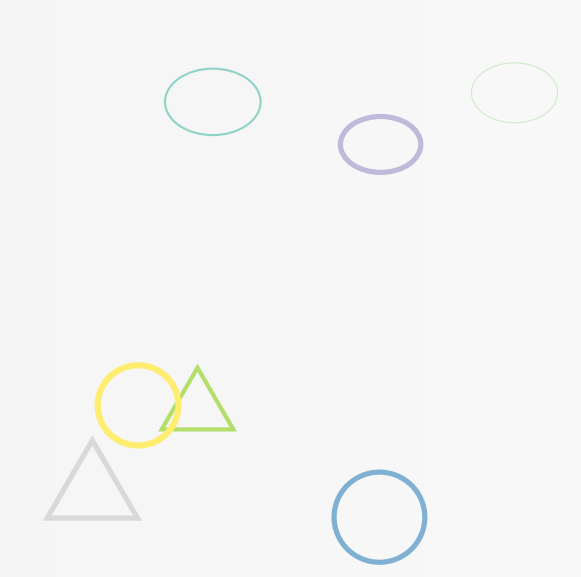[{"shape": "oval", "thickness": 1, "radius": 0.41, "center": [0.366, 0.823]}, {"shape": "oval", "thickness": 2.5, "radius": 0.35, "center": [0.655, 0.749]}, {"shape": "circle", "thickness": 2.5, "radius": 0.39, "center": [0.653, 0.104]}, {"shape": "triangle", "thickness": 2, "radius": 0.36, "center": [0.34, 0.291]}, {"shape": "triangle", "thickness": 2.5, "radius": 0.45, "center": [0.159, 0.147]}, {"shape": "oval", "thickness": 0.5, "radius": 0.37, "center": [0.885, 0.838]}, {"shape": "circle", "thickness": 3, "radius": 0.35, "center": [0.237, 0.297]}]